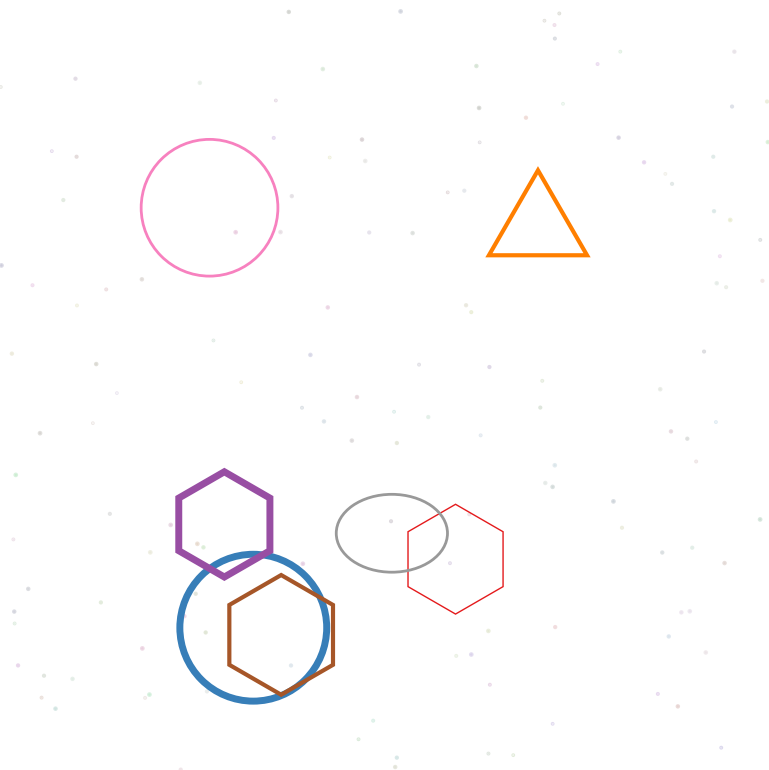[{"shape": "hexagon", "thickness": 0.5, "radius": 0.36, "center": [0.592, 0.274]}, {"shape": "circle", "thickness": 2.5, "radius": 0.48, "center": [0.329, 0.185]}, {"shape": "hexagon", "thickness": 2.5, "radius": 0.34, "center": [0.291, 0.319]}, {"shape": "triangle", "thickness": 1.5, "radius": 0.37, "center": [0.699, 0.705]}, {"shape": "hexagon", "thickness": 1.5, "radius": 0.39, "center": [0.365, 0.175]}, {"shape": "circle", "thickness": 1, "radius": 0.44, "center": [0.272, 0.73]}, {"shape": "oval", "thickness": 1, "radius": 0.36, "center": [0.509, 0.307]}]